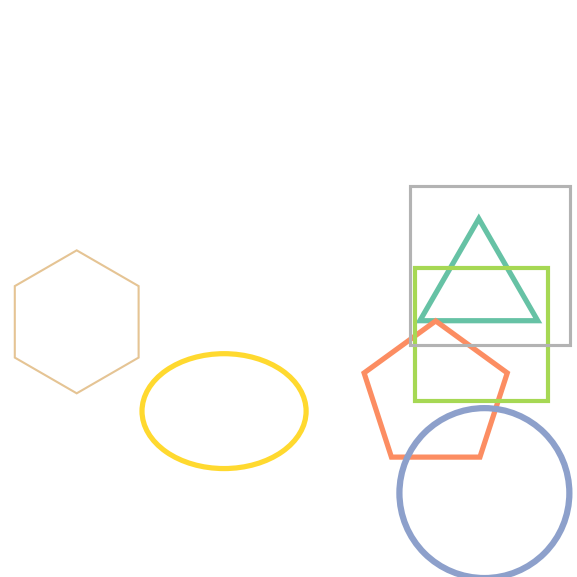[{"shape": "triangle", "thickness": 2.5, "radius": 0.59, "center": [0.829, 0.503]}, {"shape": "pentagon", "thickness": 2.5, "radius": 0.65, "center": [0.754, 0.313]}, {"shape": "circle", "thickness": 3, "radius": 0.74, "center": [0.839, 0.145]}, {"shape": "square", "thickness": 2, "radius": 0.58, "center": [0.834, 0.42]}, {"shape": "oval", "thickness": 2.5, "radius": 0.71, "center": [0.388, 0.287]}, {"shape": "hexagon", "thickness": 1, "radius": 0.62, "center": [0.133, 0.442]}, {"shape": "square", "thickness": 1.5, "radius": 0.69, "center": [0.849, 0.54]}]